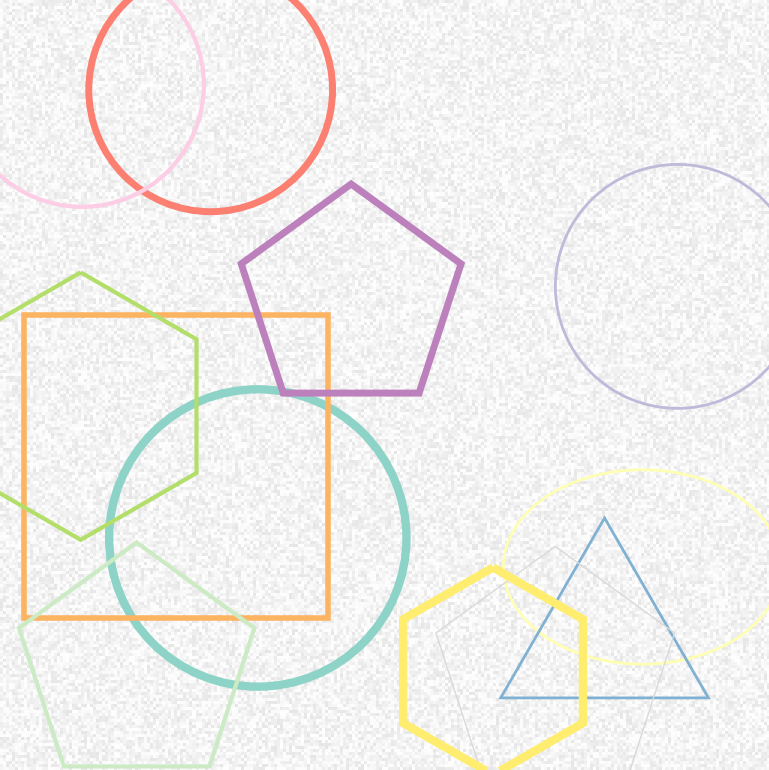[{"shape": "circle", "thickness": 3, "radius": 0.97, "center": [0.335, 0.301]}, {"shape": "oval", "thickness": 1, "radius": 0.9, "center": [0.834, 0.264]}, {"shape": "circle", "thickness": 1, "radius": 0.79, "center": [0.88, 0.628]}, {"shape": "circle", "thickness": 2.5, "radius": 0.79, "center": [0.274, 0.883]}, {"shape": "triangle", "thickness": 1, "radius": 0.78, "center": [0.785, 0.172]}, {"shape": "square", "thickness": 2, "radius": 0.99, "center": [0.228, 0.394]}, {"shape": "hexagon", "thickness": 1.5, "radius": 0.87, "center": [0.105, 0.473]}, {"shape": "circle", "thickness": 1.5, "radius": 0.79, "center": [0.106, 0.89]}, {"shape": "pentagon", "thickness": 0.5, "radius": 0.81, "center": [0.721, 0.128]}, {"shape": "pentagon", "thickness": 2.5, "radius": 0.75, "center": [0.456, 0.611]}, {"shape": "pentagon", "thickness": 1.5, "radius": 0.8, "center": [0.177, 0.135]}, {"shape": "hexagon", "thickness": 3, "radius": 0.67, "center": [0.64, 0.128]}]